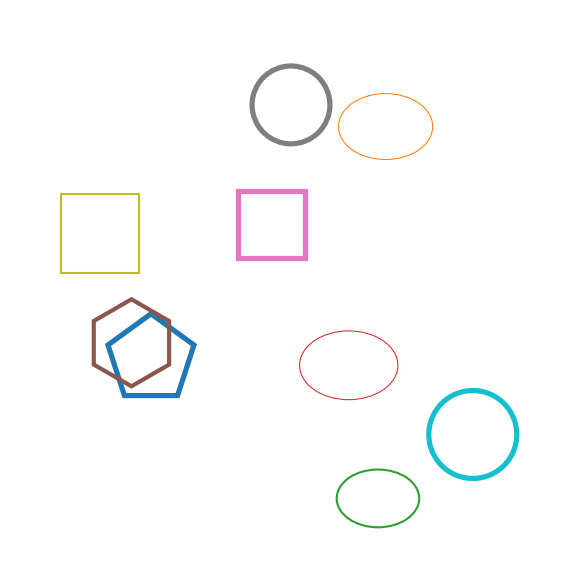[{"shape": "pentagon", "thickness": 2.5, "radius": 0.39, "center": [0.261, 0.378]}, {"shape": "oval", "thickness": 0.5, "radius": 0.41, "center": [0.668, 0.78]}, {"shape": "oval", "thickness": 1, "radius": 0.36, "center": [0.654, 0.136]}, {"shape": "oval", "thickness": 0.5, "radius": 0.43, "center": [0.604, 0.367]}, {"shape": "hexagon", "thickness": 2, "radius": 0.38, "center": [0.228, 0.406]}, {"shape": "square", "thickness": 2.5, "radius": 0.29, "center": [0.47, 0.61]}, {"shape": "circle", "thickness": 2.5, "radius": 0.34, "center": [0.504, 0.818]}, {"shape": "square", "thickness": 1, "radius": 0.34, "center": [0.174, 0.595]}, {"shape": "circle", "thickness": 2.5, "radius": 0.38, "center": [0.819, 0.247]}]